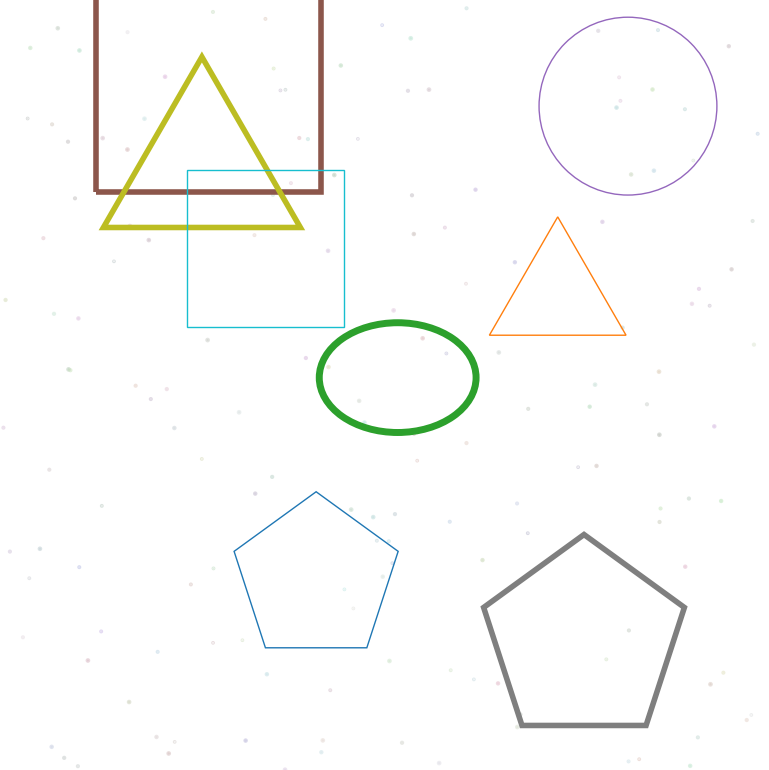[{"shape": "pentagon", "thickness": 0.5, "radius": 0.56, "center": [0.411, 0.249]}, {"shape": "triangle", "thickness": 0.5, "radius": 0.51, "center": [0.724, 0.616]}, {"shape": "oval", "thickness": 2.5, "radius": 0.51, "center": [0.516, 0.51]}, {"shape": "circle", "thickness": 0.5, "radius": 0.58, "center": [0.816, 0.862]}, {"shape": "square", "thickness": 2, "radius": 0.73, "center": [0.271, 0.898]}, {"shape": "pentagon", "thickness": 2, "radius": 0.69, "center": [0.758, 0.169]}, {"shape": "triangle", "thickness": 2, "radius": 0.74, "center": [0.262, 0.778]}, {"shape": "square", "thickness": 0.5, "radius": 0.51, "center": [0.345, 0.678]}]